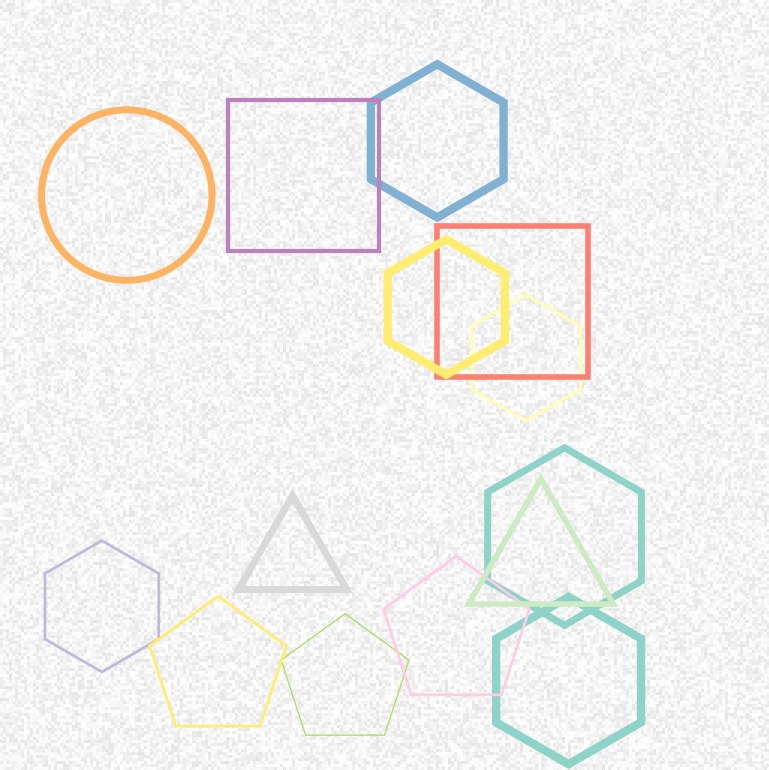[{"shape": "hexagon", "thickness": 2.5, "radius": 0.58, "center": [0.733, 0.303]}, {"shape": "hexagon", "thickness": 3, "radius": 0.54, "center": [0.738, 0.116]}, {"shape": "hexagon", "thickness": 1, "radius": 0.41, "center": [0.683, 0.535]}, {"shape": "hexagon", "thickness": 1, "radius": 0.43, "center": [0.132, 0.213]}, {"shape": "square", "thickness": 2, "radius": 0.49, "center": [0.665, 0.609]}, {"shape": "hexagon", "thickness": 3, "radius": 0.5, "center": [0.568, 0.817]}, {"shape": "circle", "thickness": 2.5, "radius": 0.55, "center": [0.165, 0.747]}, {"shape": "pentagon", "thickness": 0.5, "radius": 0.44, "center": [0.448, 0.116]}, {"shape": "pentagon", "thickness": 1, "radius": 0.5, "center": [0.593, 0.178]}, {"shape": "triangle", "thickness": 2.5, "radius": 0.41, "center": [0.38, 0.275]}, {"shape": "square", "thickness": 1.5, "radius": 0.49, "center": [0.394, 0.772]}, {"shape": "triangle", "thickness": 2, "radius": 0.54, "center": [0.703, 0.27]}, {"shape": "pentagon", "thickness": 1, "radius": 0.47, "center": [0.283, 0.132]}, {"shape": "hexagon", "thickness": 3, "radius": 0.44, "center": [0.58, 0.601]}]